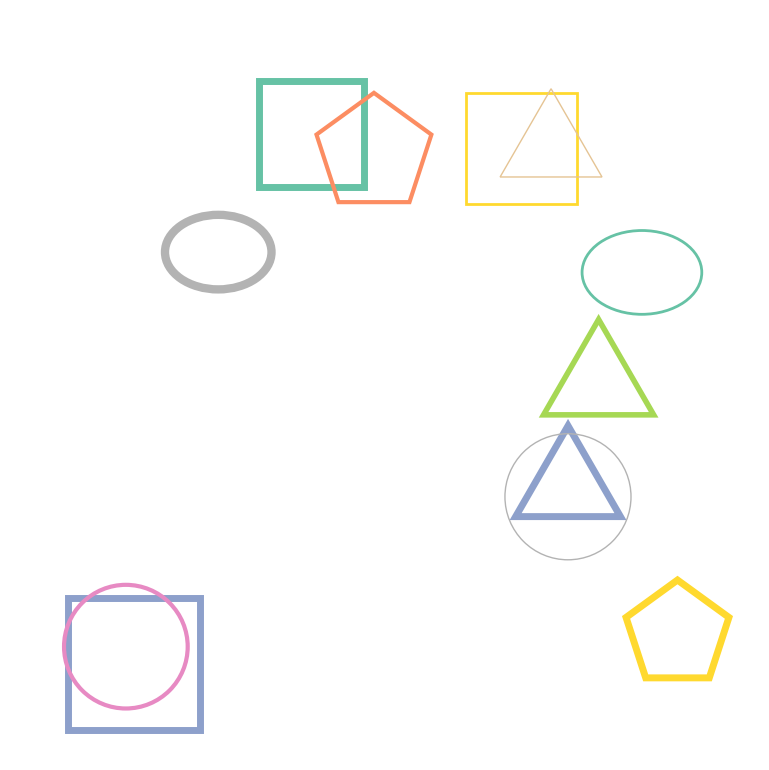[{"shape": "square", "thickness": 2.5, "radius": 0.34, "center": [0.405, 0.826]}, {"shape": "oval", "thickness": 1, "radius": 0.39, "center": [0.834, 0.646]}, {"shape": "pentagon", "thickness": 1.5, "radius": 0.39, "center": [0.486, 0.801]}, {"shape": "triangle", "thickness": 2.5, "radius": 0.39, "center": [0.738, 0.368]}, {"shape": "square", "thickness": 2.5, "radius": 0.43, "center": [0.174, 0.138]}, {"shape": "circle", "thickness": 1.5, "radius": 0.4, "center": [0.163, 0.16]}, {"shape": "triangle", "thickness": 2, "radius": 0.41, "center": [0.777, 0.503]}, {"shape": "square", "thickness": 1, "radius": 0.36, "center": [0.677, 0.807]}, {"shape": "pentagon", "thickness": 2.5, "radius": 0.35, "center": [0.88, 0.176]}, {"shape": "triangle", "thickness": 0.5, "radius": 0.38, "center": [0.716, 0.808]}, {"shape": "circle", "thickness": 0.5, "radius": 0.41, "center": [0.738, 0.355]}, {"shape": "oval", "thickness": 3, "radius": 0.35, "center": [0.283, 0.673]}]